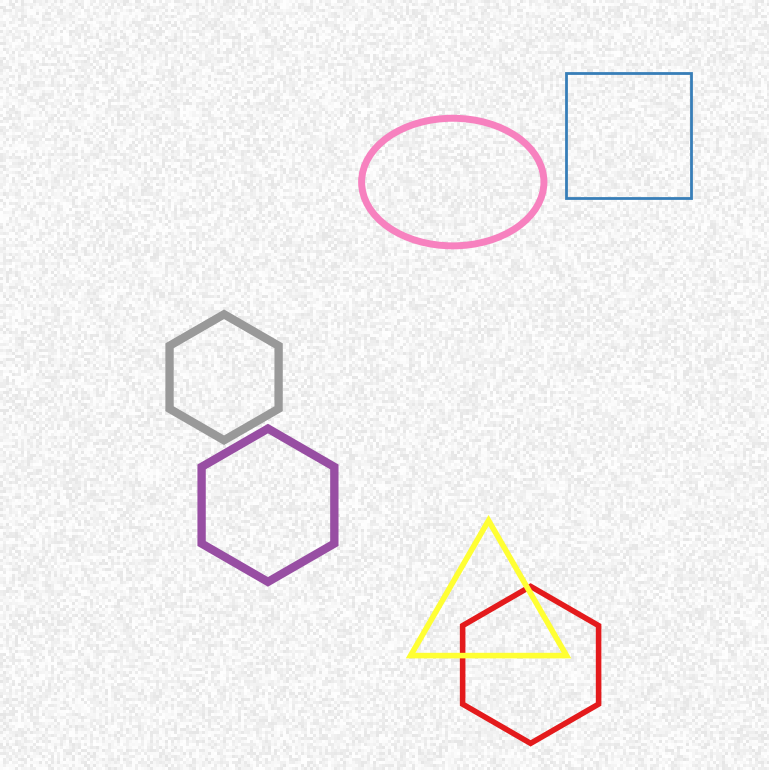[{"shape": "hexagon", "thickness": 2, "radius": 0.51, "center": [0.689, 0.137]}, {"shape": "square", "thickness": 1, "radius": 0.4, "center": [0.816, 0.824]}, {"shape": "hexagon", "thickness": 3, "radius": 0.5, "center": [0.348, 0.344]}, {"shape": "triangle", "thickness": 2, "radius": 0.58, "center": [0.634, 0.207]}, {"shape": "oval", "thickness": 2.5, "radius": 0.59, "center": [0.588, 0.764]}, {"shape": "hexagon", "thickness": 3, "radius": 0.41, "center": [0.291, 0.51]}]